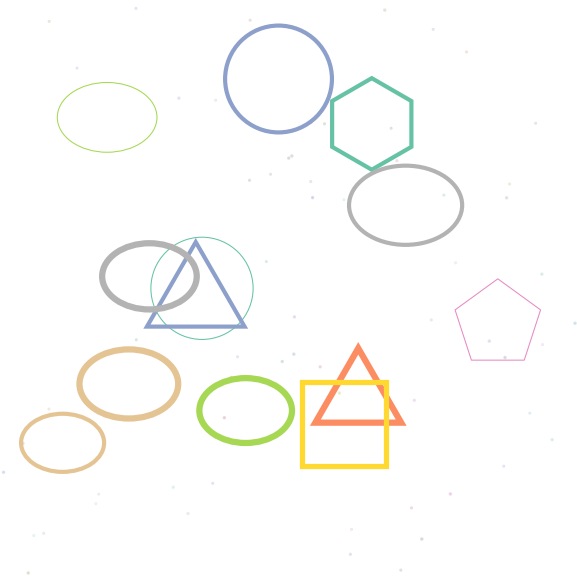[{"shape": "circle", "thickness": 0.5, "radius": 0.44, "center": [0.35, 0.5]}, {"shape": "hexagon", "thickness": 2, "radius": 0.4, "center": [0.644, 0.785]}, {"shape": "triangle", "thickness": 3, "radius": 0.43, "center": [0.62, 0.31]}, {"shape": "circle", "thickness": 2, "radius": 0.46, "center": [0.482, 0.862]}, {"shape": "triangle", "thickness": 2, "radius": 0.49, "center": [0.339, 0.482]}, {"shape": "pentagon", "thickness": 0.5, "radius": 0.39, "center": [0.862, 0.438]}, {"shape": "oval", "thickness": 0.5, "radius": 0.43, "center": [0.186, 0.796]}, {"shape": "oval", "thickness": 3, "radius": 0.4, "center": [0.425, 0.288]}, {"shape": "square", "thickness": 2.5, "radius": 0.36, "center": [0.595, 0.265]}, {"shape": "oval", "thickness": 2, "radius": 0.36, "center": [0.108, 0.232]}, {"shape": "oval", "thickness": 3, "radius": 0.43, "center": [0.223, 0.334]}, {"shape": "oval", "thickness": 3, "radius": 0.41, "center": [0.259, 0.521]}, {"shape": "oval", "thickness": 2, "radius": 0.49, "center": [0.702, 0.644]}]